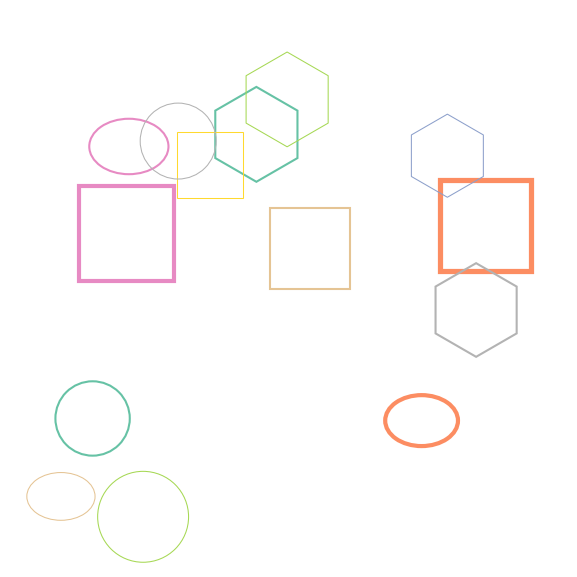[{"shape": "circle", "thickness": 1, "radius": 0.32, "center": [0.16, 0.275]}, {"shape": "hexagon", "thickness": 1, "radius": 0.41, "center": [0.444, 0.767]}, {"shape": "oval", "thickness": 2, "radius": 0.32, "center": [0.73, 0.271]}, {"shape": "square", "thickness": 2.5, "radius": 0.39, "center": [0.84, 0.609]}, {"shape": "hexagon", "thickness": 0.5, "radius": 0.36, "center": [0.775, 0.73]}, {"shape": "oval", "thickness": 1, "radius": 0.34, "center": [0.223, 0.745]}, {"shape": "square", "thickness": 2, "radius": 0.41, "center": [0.219, 0.595]}, {"shape": "hexagon", "thickness": 0.5, "radius": 0.41, "center": [0.497, 0.827]}, {"shape": "circle", "thickness": 0.5, "radius": 0.39, "center": [0.248, 0.104]}, {"shape": "square", "thickness": 0.5, "radius": 0.29, "center": [0.364, 0.713]}, {"shape": "oval", "thickness": 0.5, "radius": 0.3, "center": [0.106, 0.14]}, {"shape": "square", "thickness": 1, "radius": 0.35, "center": [0.537, 0.569]}, {"shape": "hexagon", "thickness": 1, "radius": 0.41, "center": [0.824, 0.462]}, {"shape": "circle", "thickness": 0.5, "radius": 0.33, "center": [0.308, 0.755]}]